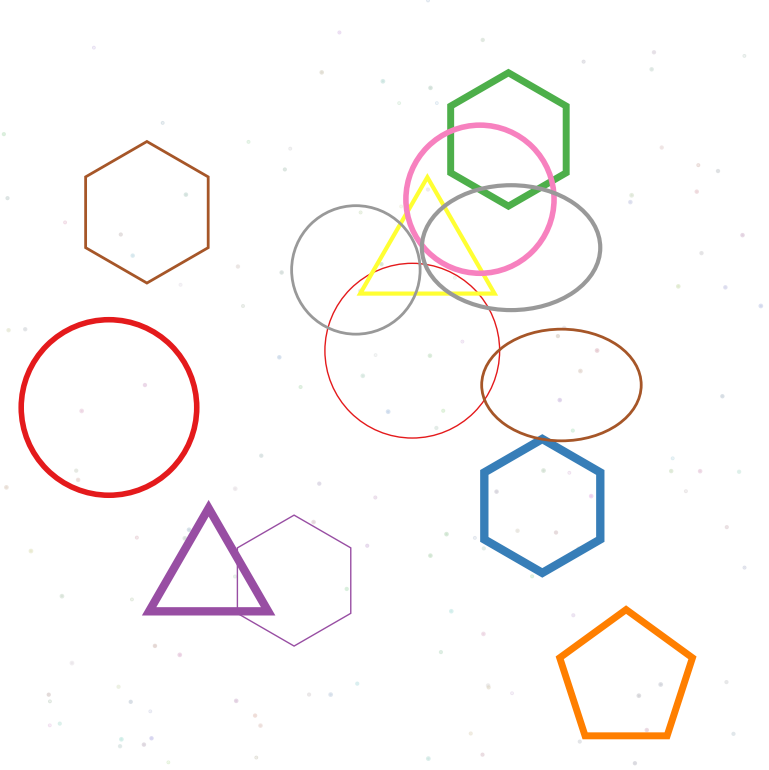[{"shape": "circle", "thickness": 0.5, "radius": 0.57, "center": [0.535, 0.545]}, {"shape": "circle", "thickness": 2, "radius": 0.57, "center": [0.142, 0.471]}, {"shape": "hexagon", "thickness": 3, "radius": 0.43, "center": [0.704, 0.343]}, {"shape": "hexagon", "thickness": 2.5, "radius": 0.43, "center": [0.66, 0.819]}, {"shape": "hexagon", "thickness": 0.5, "radius": 0.43, "center": [0.382, 0.246]}, {"shape": "triangle", "thickness": 3, "radius": 0.45, "center": [0.271, 0.251]}, {"shape": "pentagon", "thickness": 2.5, "radius": 0.45, "center": [0.813, 0.118]}, {"shape": "triangle", "thickness": 1.5, "radius": 0.5, "center": [0.555, 0.669]}, {"shape": "hexagon", "thickness": 1, "radius": 0.46, "center": [0.191, 0.724]}, {"shape": "oval", "thickness": 1, "radius": 0.52, "center": [0.729, 0.5]}, {"shape": "circle", "thickness": 2, "radius": 0.48, "center": [0.623, 0.741]}, {"shape": "circle", "thickness": 1, "radius": 0.42, "center": [0.462, 0.649]}, {"shape": "oval", "thickness": 1.5, "radius": 0.58, "center": [0.664, 0.678]}]